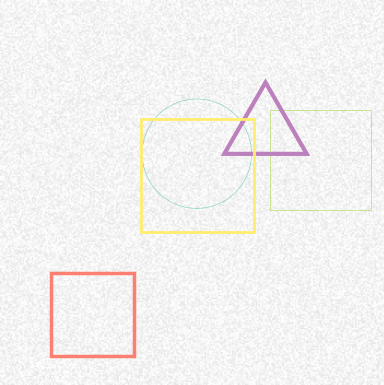[{"shape": "circle", "thickness": 0.5, "radius": 0.71, "center": [0.511, 0.601]}, {"shape": "square", "thickness": 2.5, "radius": 0.54, "center": [0.241, 0.182]}, {"shape": "square", "thickness": 0.5, "radius": 0.65, "center": [0.832, 0.585]}, {"shape": "triangle", "thickness": 3, "radius": 0.62, "center": [0.69, 0.662]}, {"shape": "square", "thickness": 2, "radius": 0.73, "center": [0.512, 0.543]}]